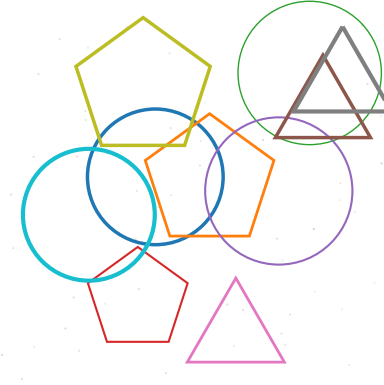[{"shape": "circle", "thickness": 2.5, "radius": 0.88, "center": [0.403, 0.541]}, {"shape": "pentagon", "thickness": 2, "radius": 0.88, "center": [0.544, 0.529]}, {"shape": "circle", "thickness": 1, "radius": 0.93, "center": [0.804, 0.81]}, {"shape": "pentagon", "thickness": 1.5, "radius": 0.68, "center": [0.358, 0.222]}, {"shape": "circle", "thickness": 1.5, "radius": 0.96, "center": [0.724, 0.504]}, {"shape": "triangle", "thickness": 2.5, "radius": 0.71, "center": [0.839, 0.714]}, {"shape": "triangle", "thickness": 2, "radius": 0.73, "center": [0.613, 0.132]}, {"shape": "triangle", "thickness": 3, "radius": 0.73, "center": [0.89, 0.784]}, {"shape": "pentagon", "thickness": 2.5, "radius": 0.92, "center": [0.372, 0.771]}, {"shape": "circle", "thickness": 3, "radius": 0.86, "center": [0.231, 0.442]}]